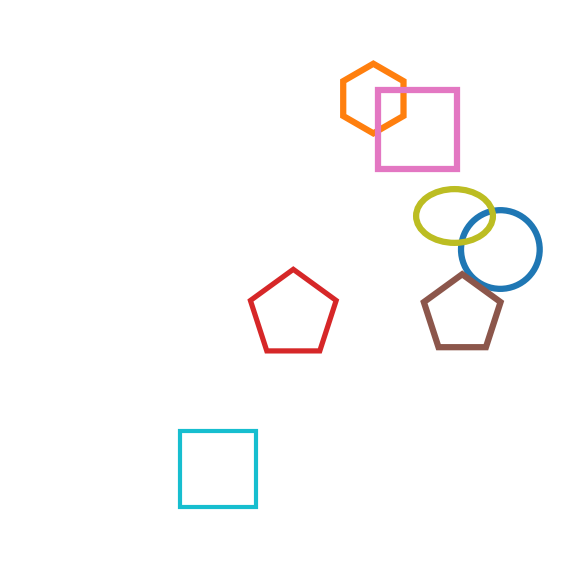[{"shape": "circle", "thickness": 3, "radius": 0.34, "center": [0.866, 0.567]}, {"shape": "hexagon", "thickness": 3, "radius": 0.3, "center": [0.647, 0.828]}, {"shape": "pentagon", "thickness": 2.5, "radius": 0.39, "center": [0.508, 0.455]}, {"shape": "pentagon", "thickness": 3, "radius": 0.35, "center": [0.8, 0.454]}, {"shape": "square", "thickness": 3, "radius": 0.34, "center": [0.723, 0.775]}, {"shape": "oval", "thickness": 3, "radius": 0.33, "center": [0.787, 0.625]}, {"shape": "square", "thickness": 2, "radius": 0.33, "center": [0.378, 0.187]}]